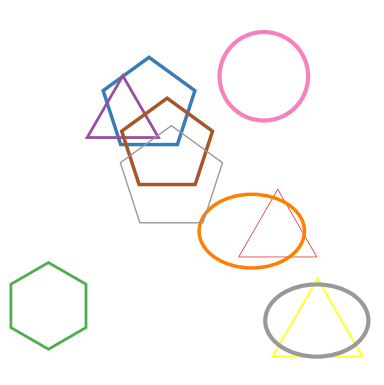[{"shape": "triangle", "thickness": 0.5, "radius": 0.59, "center": [0.721, 0.391]}, {"shape": "pentagon", "thickness": 2.5, "radius": 0.63, "center": [0.387, 0.726]}, {"shape": "hexagon", "thickness": 2, "radius": 0.56, "center": [0.126, 0.205]}, {"shape": "triangle", "thickness": 2, "radius": 0.53, "center": [0.319, 0.696]}, {"shape": "oval", "thickness": 2.5, "radius": 0.68, "center": [0.654, 0.4]}, {"shape": "triangle", "thickness": 1.5, "radius": 0.67, "center": [0.825, 0.141]}, {"shape": "pentagon", "thickness": 2.5, "radius": 0.62, "center": [0.434, 0.621]}, {"shape": "circle", "thickness": 3, "radius": 0.57, "center": [0.685, 0.802]}, {"shape": "oval", "thickness": 3, "radius": 0.67, "center": [0.823, 0.167]}, {"shape": "pentagon", "thickness": 1, "radius": 0.7, "center": [0.445, 0.534]}]